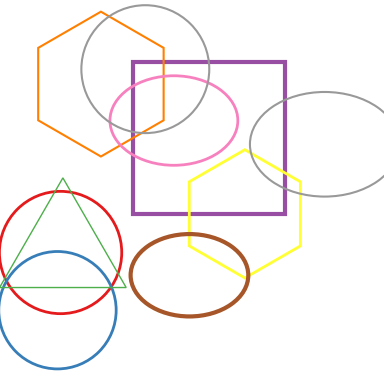[{"shape": "circle", "thickness": 2, "radius": 0.79, "center": [0.157, 0.344]}, {"shape": "circle", "thickness": 2, "radius": 0.76, "center": [0.149, 0.194]}, {"shape": "triangle", "thickness": 1, "radius": 0.95, "center": [0.163, 0.348]}, {"shape": "square", "thickness": 3, "radius": 0.99, "center": [0.542, 0.642]}, {"shape": "hexagon", "thickness": 1.5, "radius": 0.94, "center": [0.262, 0.782]}, {"shape": "hexagon", "thickness": 2, "radius": 0.83, "center": [0.636, 0.445]}, {"shape": "oval", "thickness": 3, "radius": 0.76, "center": [0.492, 0.285]}, {"shape": "oval", "thickness": 2, "radius": 0.83, "center": [0.452, 0.687]}, {"shape": "oval", "thickness": 1.5, "radius": 0.97, "center": [0.843, 0.625]}, {"shape": "circle", "thickness": 1.5, "radius": 0.83, "center": [0.377, 0.82]}]